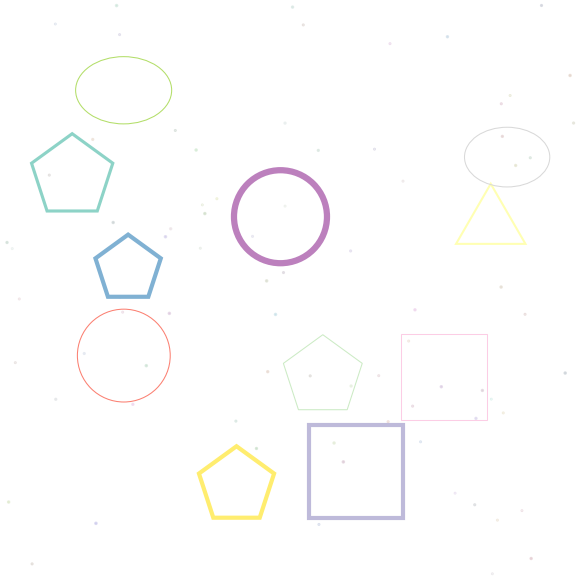[{"shape": "pentagon", "thickness": 1.5, "radius": 0.37, "center": [0.125, 0.694]}, {"shape": "triangle", "thickness": 1, "radius": 0.35, "center": [0.85, 0.612]}, {"shape": "square", "thickness": 2, "radius": 0.4, "center": [0.616, 0.183]}, {"shape": "circle", "thickness": 0.5, "radius": 0.4, "center": [0.214, 0.383]}, {"shape": "pentagon", "thickness": 2, "radius": 0.3, "center": [0.222, 0.533]}, {"shape": "oval", "thickness": 0.5, "radius": 0.42, "center": [0.214, 0.843]}, {"shape": "square", "thickness": 0.5, "radius": 0.37, "center": [0.769, 0.346]}, {"shape": "oval", "thickness": 0.5, "radius": 0.37, "center": [0.878, 0.727]}, {"shape": "circle", "thickness": 3, "radius": 0.4, "center": [0.486, 0.624]}, {"shape": "pentagon", "thickness": 0.5, "radius": 0.36, "center": [0.559, 0.348]}, {"shape": "pentagon", "thickness": 2, "radius": 0.34, "center": [0.41, 0.158]}]